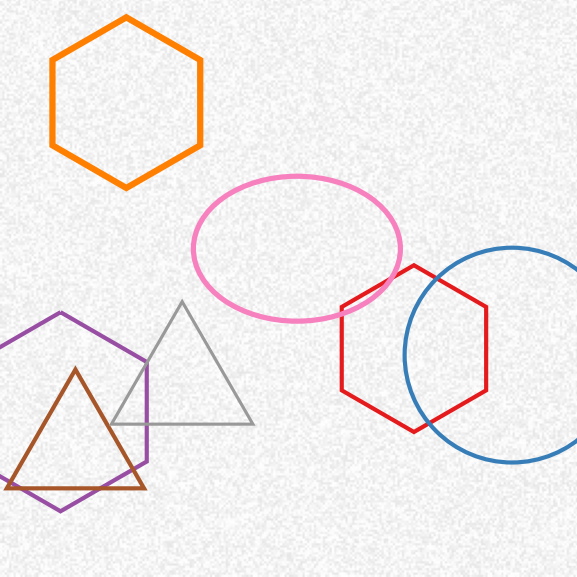[{"shape": "hexagon", "thickness": 2, "radius": 0.72, "center": [0.717, 0.395]}, {"shape": "circle", "thickness": 2, "radius": 0.93, "center": [0.887, 0.384]}, {"shape": "hexagon", "thickness": 2, "radius": 0.86, "center": [0.105, 0.286]}, {"shape": "hexagon", "thickness": 3, "radius": 0.74, "center": [0.219, 0.821]}, {"shape": "triangle", "thickness": 2, "radius": 0.69, "center": [0.131, 0.222]}, {"shape": "oval", "thickness": 2.5, "radius": 0.9, "center": [0.514, 0.568]}, {"shape": "triangle", "thickness": 1.5, "radius": 0.71, "center": [0.315, 0.335]}]